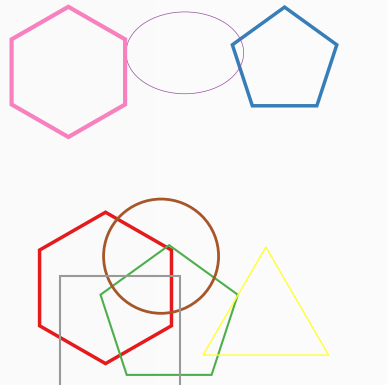[{"shape": "hexagon", "thickness": 2.5, "radius": 0.98, "center": [0.272, 0.252]}, {"shape": "pentagon", "thickness": 2.5, "radius": 0.71, "center": [0.734, 0.84]}, {"shape": "pentagon", "thickness": 1.5, "radius": 0.93, "center": [0.437, 0.177]}, {"shape": "oval", "thickness": 0.5, "radius": 0.76, "center": [0.477, 0.863]}, {"shape": "triangle", "thickness": 1, "radius": 0.94, "center": [0.686, 0.171]}, {"shape": "circle", "thickness": 2, "radius": 0.74, "center": [0.416, 0.335]}, {"shape": "hexagon", "thickness": 3, "radius": 0.85, "center": [0.176, 0.813]}, {"shape": "square", "thickness": 1.5, "radius": 0.77, "center": [0.309, 0.129]}]